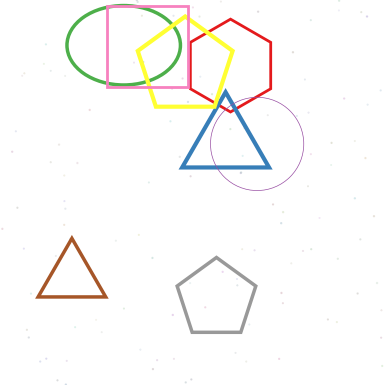[{"shape": "hexagon", "thickness": 2, "radius": 0.6, "center": [0.599, 0.83]}, {"shape": "triangle", "thickness": 3, "radius": 0.65, "center": [0.586, 0.63]}, {"shape": "oval", "thickness": 2.5, "radius": 0.74, "center": [0.321, 0.882]}, {"shape": "circle", "thickness": 0.5, "radius": 0.61, "center": [0.668, 0.626]}, {"shape": "pentagon", "thickness": 3, "radius": 0.65, "center": [0.481, 0.828]}, {"shape": "triangle", "thickness": 2.5, "radius": 0.51, "center": [0.187, 0.279]}, {"shape": "square", "thickness": 2, "radius": 0.53, "center": [0.383, 0.88]}, {"shape": "pentagon", "thickness": 2.5, "radius": 0.54, "center": [0.562, 0.224]}]